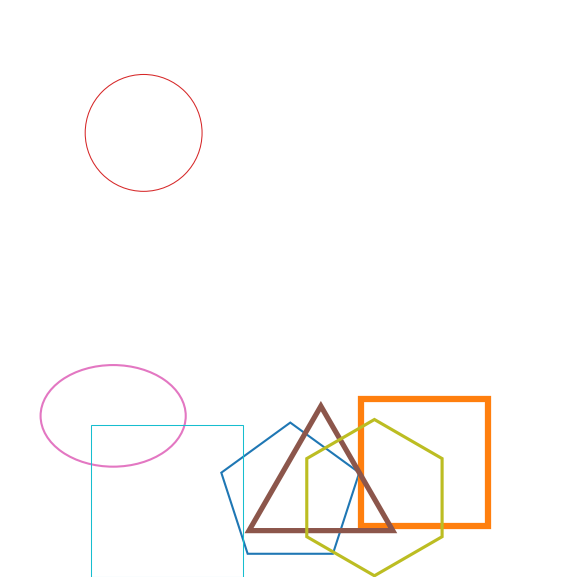[{"shape": "pentagon", "thickness": 1, "radius": 0.63, "center": [0.503, 0.142]}, {"shape": "square", "thickness": 3, "radius": 0.55, "center": [0.735, 0.198]}, {"shape": "circle", "thickness": 0.5, "radius": 0.51, "center": [0.249, 0.769]}, {"shape": "triangle", "thickness": 2.5, "radius": 0.72, "center": [0.556, 0.152]}, {"shape": "oval", "thickness": 1, "radius": 0.63, "center": [0.196, 0.279]}, {"shape": "hexagon", "thickness": 1.5, "radius": 0.68, "center": [0.648, 0.137]}, {"shape": "square", "thickness": 0.5, "radius": 0.66, "center": [0.29, 0.132]}]